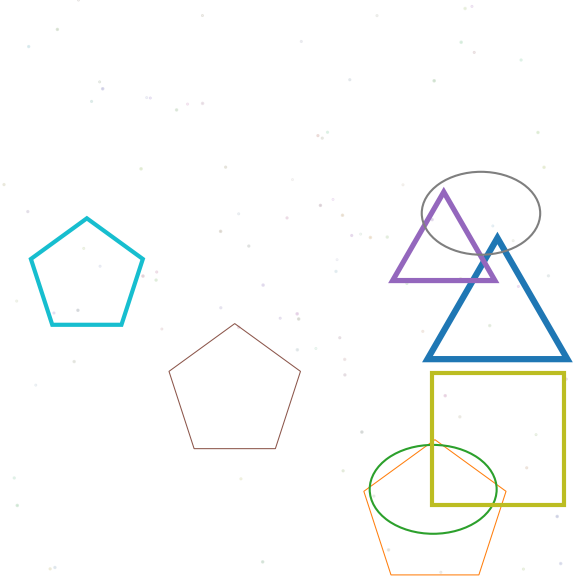[{"shape": "triangle", "thickness": 3, "radius": 0.7, "center": [0.861, 0.447]}, {"shape": "pentagon", "thickness": 0.5, "radius": 0.65, "center": [0.753, 0.108]}, {"shape": "oval", "thickness": 1, "radius": 0.55, "center": [0.75, 0.152]}, {"shape": "triangle", "thickness": 2.5, "radius": 0.51, "center": [0.768, 0.564]}, {"shape": "pentagon", "thickness": 0.5, "radius": 0.6, "center": [0.406, 0.319]}, {"shape": "oval", "thickness": 1, "radius": 0.51, "center": [0.833, 0.63]}, {"shape": "square", "thickness": 2, "radius": 0.57, "center": [0.862, 0.24]}, {"shape": "pentagon", "thickness": 2, "radius": 0.51, "center": [0.15, 0.519]}]